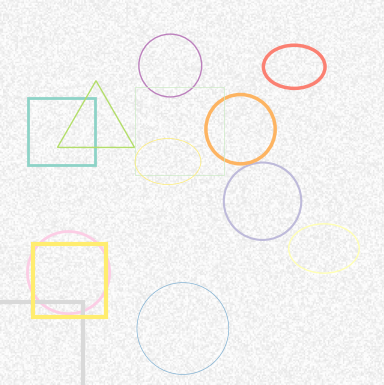[{"shape": "square", "thickness": 2, "radius": 0.43, "center": [0.159, 0.659]}, {"shape": "oval", "thickness": 1, "radius": 0.46, "center": [0.841, 0.355]}, {"shape": "circle", "thickness": 1.5, "radius": 0.5, "center": [0.682, 0.477]}, {"shape": "oval", "thickness": 2.5, "radius": 0.4, "center": [0.764, 0.826]}, {"shape": "circle", "thickness": 0.5, "radius": 0.6, "center": [0.475, 0.147]}, {"shape": "circle", "thickness": 2.5, "radius": 0.45, "center": [0.625, 0.664]}, {"shape": "triangle", "thickness": 1, "radius": 0.58, "center": [0.249, 0.675]}, {"shape": "circle", "thickness": 2, "radius": 0.53, "center": [0.178, 0.292]}, {"shape": "square", "thickness": 3, "radius": 0.55, "center": [0.106, 0.107]}, {"shape": "circle", "thickness": 1, "radius": 0.41, "center": [0.442, 0.83]}, {"shape": "square", "thickness": 0.5, "radius": 0.57, "center": [0.466, 0.66]}, {"shape": "oval", "thickness": 0.5, "radius": 0.43, "center": [0.436, 0.58]}, {"shape": "square", "thickness": 3, "radius": 0.47, "center": [0.181, 0.271]}]